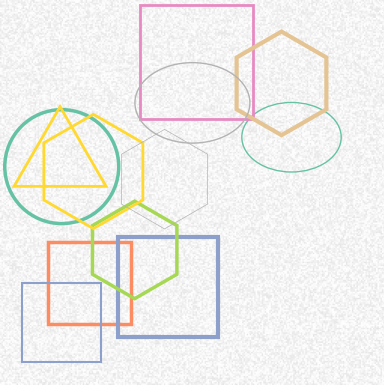[{"shape": "oval", "thickness": 1, "radius": 0.65, "center": [0.757, 0.644]}, {"shape": "circle", "thickness": 2.5, "radius": 0.74, "center": [0.16, 0.567]}, {"shape": "square", "thickness": 2.5, "radius": 0.54, "center": [0.233, 0.266]}, {"shape": "square", "thickness": 1.5, "radius": 0.52, "center": [0.16, 0.163]}, {"shape": "square", "thickness": 3, "radius": 0.65, "center": [0.437, 0.254]}, {"shape": "square", "thickness": 2, "radius": 0.74, "center": [0.511, 0.839]}, {"shape": "hexagon", "thickness": 2.5, "radius": 0.63, "center": [0.35, 0.351]}, {"shape": "hexagon", "thickness": 2, "radius": 0.74, "center": [0.243, 0.555]}, {"shape": "triangle", "thickness": 2, "radius": 0.69, "center": [0.156, 0.585]}, {"shape": "hexagon", "thickness": 3, "radius": 0.67, "center": [0.731, 0.783]}, {"shape": "oval", "thickness": 1, "radius": 0.75, "center": [0.5, 0.733]}, {"shape": "hexagon", "thickness": 0.5, "radius": 0.65, "center": [0.427, 0.535]}]